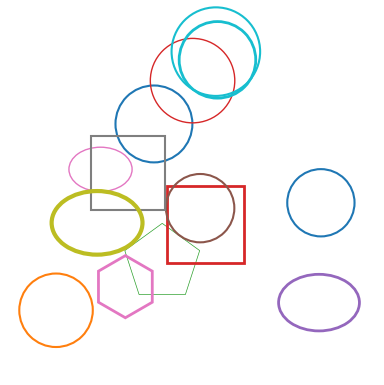[{"shape": "circle", "thickness": 1.5, "radius": 0.5, "center": [0.4, 0.678]}, {"shape": "circle", "thickness": 1.5, "radius": 0.44, "center": [0.833, 0.473]}, {"shape": "circle", "thickness": 1.5, "radius": 0.48, "center": [0.146, 0.194]}, {"shape": "pentagon", "thickness": 0.5, "radius": 0.51, "center": [0.421, 0.318]}, {"shape": "square", "thickness": 2, "radius": 0.5, "center": [0.534, 0.417]}, {"shape": "circle", "thickness": 1, "radius": 0.55, "center": [0.5, 0.791]}, {"shape": "oval", "thickness": 2, "radius": 0.52, "center": [0.829, 0.214]}, {"shape": "circle", "thickness": 1.5, "radius": 0.44, "center": [0.52, 0.459]}, {"shape": "hexagon", "thickness": 2, "radius": 0.4, "center": [0.326, 0.255]}, {"shape": "oval", "thickness": 1, "radius": 0.41, "center": [0.261, 0.56]}, {"shape": "square", "thickness": 1.5, "radius": 0.49, "center": [0.333, 0.551]}, {"shape": "oval", "thickness": 3, "radius": 0.59, "center": [0.252, 0.421]}, {"shape": "circle", "thickness": 2, "radius": 0.5, "center": [0.565, 0.845]}, {"shape": "circle", "thickness": 1.5, "radius": 0.58, "center": [0.561, 0.866]}]